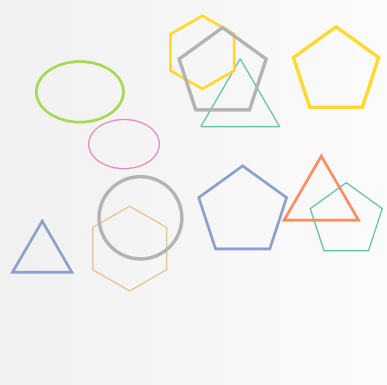[{"shape": "triangle", "thickness": 1, "radius": 0.59, "center": [0.62, 0.73]}, {"shape": "pentagon", "thickness": 1, "radius": 0.49, "center": [0.894, 0.428]}, {"shape": "triangle", "thickness": 2, "radius": 0.55, "center": [0.829, 0.484]}, {"shape": "triangle", "thickness": 2, "radius": 0.44, "center": [0.109, 0.337]}, {"shape": "pentagon", "thickness": 2, "radius": 0.6, "center": [0.626, 0.45]}, {"shape": "oval", "thickness": 1, "radius": 0.46, "center": [0.32, 0.626]}, {"shape": "oval", "thickness": 2, "radius": 0.56, "center": [0.206, 0.761]}, {"shape": "pentagon", "thickness": 2.5, "radius": 0.58, "center": [0.867, 0.815]}, {"shape": "hexagon", "thickness": 2, "radius": 0.47, "center": [0.522, 0.864]}, {"shape": "hexagon", "thickness": 1, "radius": 0.55, "center": [0.335, 0.354]}, {"shape": "pentagon", "thickness": 2.5, "radius": 0.59, "center": [0.575, 0.81]}, {"shape": "circle", "thickness": 2.5, "radius": 0.53, "center": [0.362, 0.434]}]